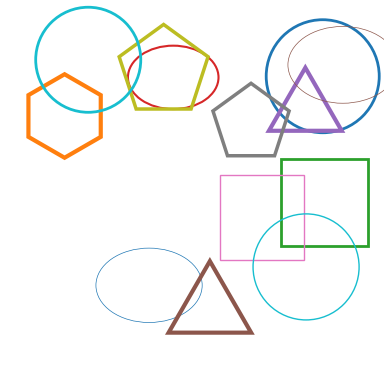[{"shape": "circle", "thickness": 2, "radius": 0.73, "center": [0.838, 0.802]}, {"shape": "oval", "thickness": 0.5, "radius": 0.69, "center": [0.387, 0.259]}, {"shape": "hexagon", "thickness": 3, "radius": 0.54, "center": [0.168, 0.699]}, {"shape": "square", "thickness": 2, "radius": 0.56, "center": [0.843, 0.474]}, {"shape": "oval", "thickness": 1.5, "radius": 0.59, "center": [0.45, 0.799]}, {"shape": "triangle", "thickness": 3, "radius": 0.55, "center": [0.793, 0.715]}, {"shape": "oval", "thickness": 0.5, "radius": 0.71, "center": [0.89, 0.832]}, {"shape": "triangle", "thickness": 3, "radius": 0.62, "center": [0.545, 0.198]}, {"shape": "square", "thickness": 1, "radius": 0.55, "center": [0.68, 0.436]}, {"shape": "pentagon", "thickness": 2.5, "radius": 0.52, "center": [0.652, 0.68]}, {"shape": "pentagon", "thickness": 2.5, "radius": 0.61, "center": [0.425, 0.815]}, {"shape": "circle", "thickness": 1, "radius": 0.69, "center": [0.795, 0.307]}, {"shape": "circle", "thickness": 2, "radius": 0.68, "center": [0.229, 0.845]}]